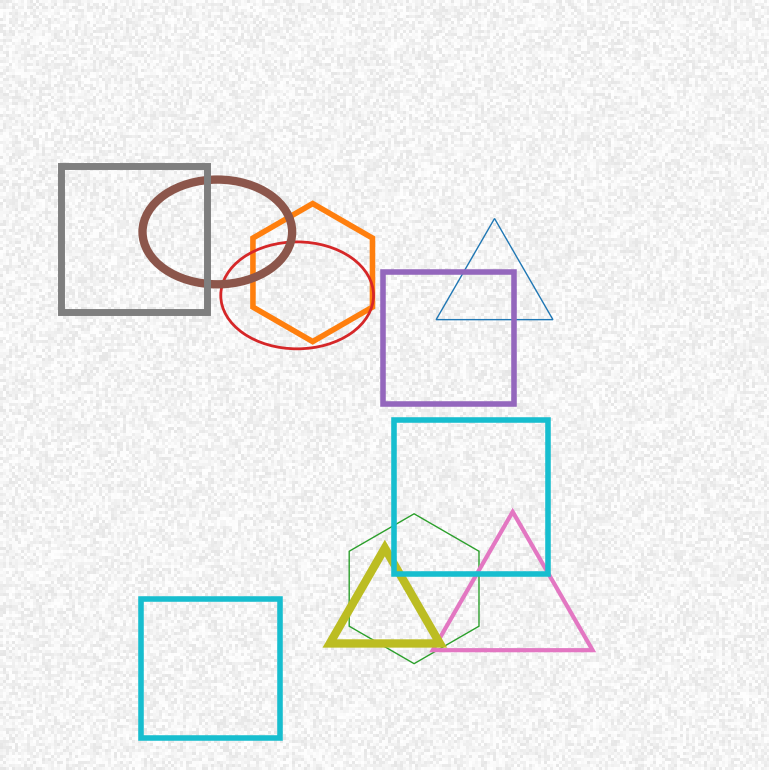[{"shape": "triangle", "thickness": 0.5, "radius": 0.44, "center": [0.642, 0.629]}, {"shape": "hexagon", "thickness": 2, "radius": 0.45, "center": [0.406, 0.646]}, {"shape": "hexagon", "thickness": 0.5, "radius": 0.49, "center": [0.538, 0.235]}, {"shape": "oval", "thickness": 1, "radius": 0.5, "center": [0.386, 0.616]}, {"shape": "square", "thickness": 2, "radius": 0.43, "center": [0.582, 0.561]}, {"shape": "oval", "thickness": 3, "radius": 0.49, "center": [0.282, 0.699]}, {"shape": "triangle", "thickness": 1.5, "radius": 0.6, "center": [0.666, 0.216]}, {"shape": "square", "thickness": 2.5, "radius": 0.47, "center": [0.174, 0.69]}, {"shape": "triangle", "thickness": 3, "radius": 0.41, "center": [0.5, 0.206]}, {"shape": "square", "thickness": 2, "radius": 0.45, "center": [0.273, 0.132]}, {"shape": "square", "thickness": 2, "radius": 0.5, "center": [0.612, 0.354]}]